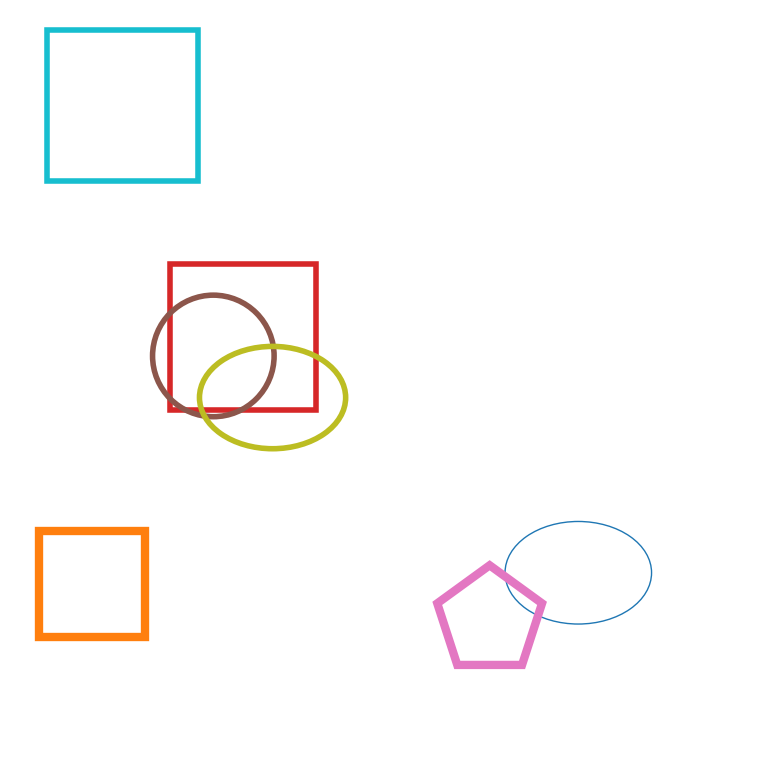[{"shape": "oval", "thickness": 0.5, "radius": 0.48, "center": [0.751, 0.256]}, {"shape": "square", "thickness": 3, "radius": 0.34, "center": [0.12, 0.242]}, {"shape": "square", "thickness": 2, "radius": 0.47, "center": [0.315, 0.562]}, {"shape": "circle", "thickness": 2, "radius": 0.39, "center": [0.277, 0.538]}, {"shape": "pentagon", "thickness": 3, "radius": 0.36, "center": [0.636, 0.194]}, {"shape": "oval", "thickness": 2, "radius": 0.47, "center": [0.354, 0.484]}, {"shape": "square", "thickness": 2, "radius": 0.49, "center": [0.159, 0.864]}]